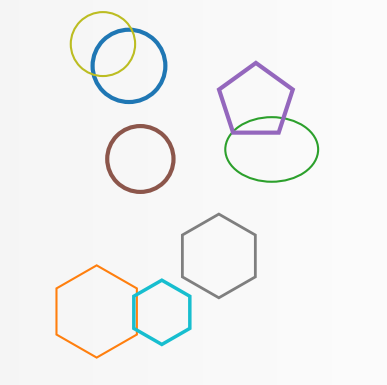[{"shape": "circle", "thickness": 3, "radius": 0.47, "center": [0.333, 0.829]}, {"shape": "hexagon", "thickness": 1.5, "radius": 0.6, "center": [0.249, 0.191]}, {"shape": "oval", "thickness": 1.5, "radius": 0.6, "center": [0.701, 0.612]}, {"shape": "pentagon", "thickness": 3, "radius": 0.5, "center": [0.66, 0.736]}, {"shape": "circle", "thickness": 3, "radius": 0.43, "center": [0.362, 0.587]}, {"shape": "hexagon", "thickness": 2, "radius": 0.54, "center": [0.565, 0.335]}, {"shape": "circle", "thickness": 1.5, "radius": 0.42, "center": [0.266, 0.886]}, {"shape": "hexagon", "thickness": 2.5, "radius": 0.42, "center": [0.418, 0.189]}]